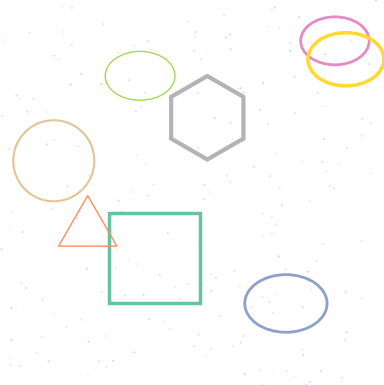[{"shape": "square", "thickness": 2.5, "radius": 0.59, "center": [0.402, 0.329]}, {"shape": "triangle", "thickness": 1, "radius": 0.44, "center": [0.228, 0.404]}, {"shape": "oval", "thickness": 2, "radius": 0.53, "center": [0.743, 0.212]}, {"shape": "oval", "thickness": 2, "radius": 0.45, "center": [0.87, 0.894]}, {"shape": "oval", "thickness": 1, "radius": 0.45, "center": [0.364, 0.803]}, {"shape": "oval", "thickness": 2.5, "radius": 0.49, "center": [0.898, 0.846]}, {"shape": "circle", "thickness": 1.5, "radius": 0.53, "center": [0.14, 0.582]}, {"shape": "hexagon", "thickness": 3, "radius": 0.54, "center": [0.538, 0.694]}]